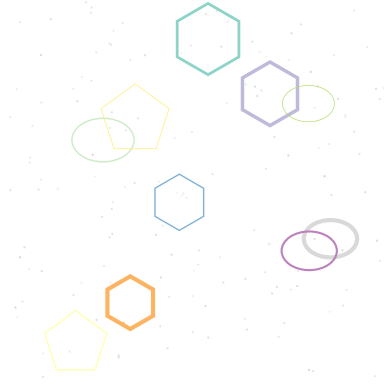[{"shape": "hexagon", "thickness": 2, "radius": 0.46, "center": [0.54, 0.899]}, {"shape": "pentagon", "thickness": 1, "radius": 0.42, "center": [0.197, 0.108]}, {"shape": "hexagon", "thickness": 2.5, "radius": 0.41, "center": [0.701, 0.756]}, {"shape": "hexagon", "thickness": 1, "radius": 0.36, "center": [0.466, 0.475]}, {"shape": "hexagon", "thickness": 3, "radius": 0.34, "center": [0.338, 0.214]}, {"shape": "oval", "thickness": 0.5, "radius": 0.34, "center": [0.801, 0.731]}, {"shape": "oval", "thickness": 3, "radius": 0.35, "center": [0.858, 0.38]}, {"shape": "oval", "thickness": 1.5, "radius": 0.36, "center": [0.803, 0.349]}, {"shape": "oval", "thickness": 1, "radius": 0.4, "center": [0.268, 0.636]}, {"shape": "pentagon", "thickness": 0.5, "radius": 0.47, "center": [0.351, 0.689]}]